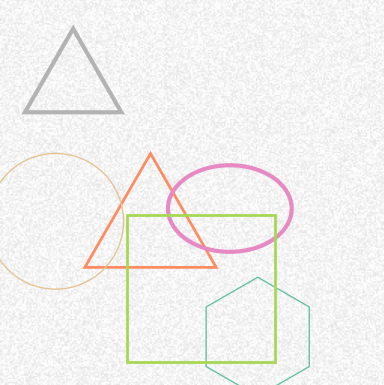[{"shape": "hexagon", "thickness": 1, "radius": 0.77, "center": [0.669, 0.125]}, {"shape": "triangle", "thickness": 2, "radius": 0.99, "center": [0.391, 0.404]}, {"shape": "oval", "thickness": 3, "radius": 0.8, "center": [0.597, 0.458]}, {"shape": "square", "thickness": 2, "radius": 0.96, "center": [0.523, 0.25]}, {"shape": "circle", "thickness": 1, "radius": 0.88, "center": [0.145, 0.425]}, {"shape": "triangle", "thickness": 3, "radius": 0.72, "center": [0.19, 0.781]}]